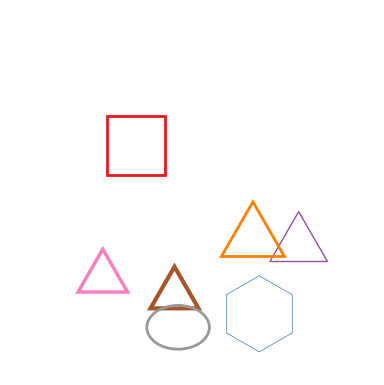[{"shape": "square", "thickness": 2, "radius": 0.38, "center": [0.353, 0.622]}, {"shape": "hexagon", "thickness": 0.5, "radius": 0.49, "center": [0.674, 0.185]}, {"shape": "triangle", "thickness": 1, "radius": 0.43, "center": [0.776, 0.364]}, {"shape": "triangle", "thickness": 2, "radius": 0.47, "center": [0.657, 0.381]}, {"shape": "triangle", "thickness": 3, "radius": 0.36, "center": [0.453, 0.235]}, {"shape": "triangle", "thickness": 2.5, "radius": 0.37, "center": [0.267, 0.279]}, {"shape": "oval", "thickness": 2, "radius": 0.41, "center": [0.463, 0.15]}]